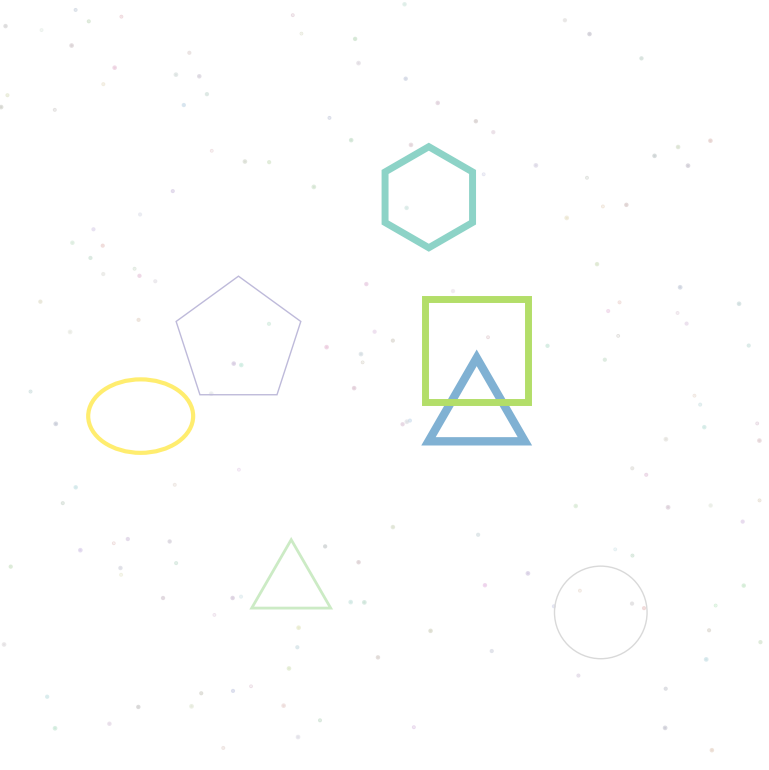[{"shape": "hexagon", "thickness": 2.5, "radius": 0.33, "center": [0.557, 0.744]}, {"shape": "pentagon", "thickness": 0.5, "radius": 0.43, "center": [0.31, 0.556]}, {"shape": "triangle", "thickness": 3, "radius": 0.36, "center": [0.619, 0.463]}, {"shape": "square", "thickness": 2.5, "radius": 0.34, "center": [0.619, 0.545]}, {"shape": "circle", "thickness": 0.5, "radius": 0.3, "center": [0.78, 0.205]}, {"shape": "triangle", "thickness": 1, "radius": 0.3, "center": [0.378, 0.24]}, {"shape": "oval", "thickness": 1.5, "radius": 0.34, "center": [0.183, 0.46]}]